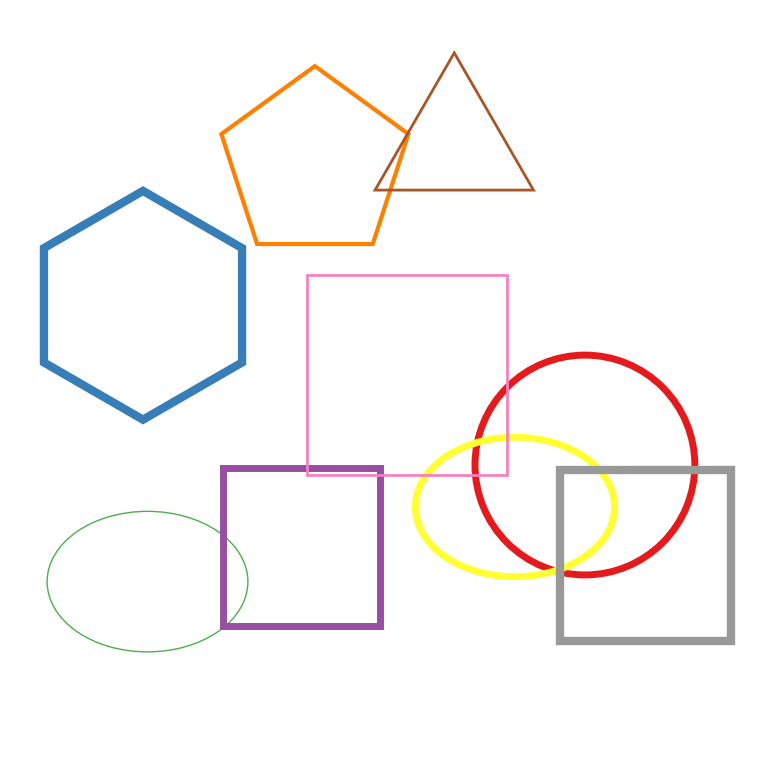[{"shape": "circle", "thickness": 2.5, "radius": 0.71, "center": [0.76, 0.396]}, {"shape": "hexagon", "thickness": 3, "radius": 0.74, "center": [0.186, 0.604]}, {"shape": "oval", "thickness": 0.5, "radius": 0.65, "center": [0.192, 0.245]}, {"shape": "square", "thickness": 2.5, "radius": 0.51, "center": [0.392, 0.29]}, {"shape": "pentagon", "thickness": 1.5, "radius": 0.64, "center": [0.409, 0.786]}, {"shape": "oval", "thickness": 2.5, "radius": 0.65, "center": [0.669, 0.342]}, {"shape": "triangle", "thickness": 1, "radius": 0.59, "center": [0.59, 0.813]}, {"shape": "square", "thickness": 1, "radius": 0.65, "center": [0.528, 0.513]}, {"shape": "square", "thickness": 3, "radius": 0.56, "center": [0.838, 0.279]}]